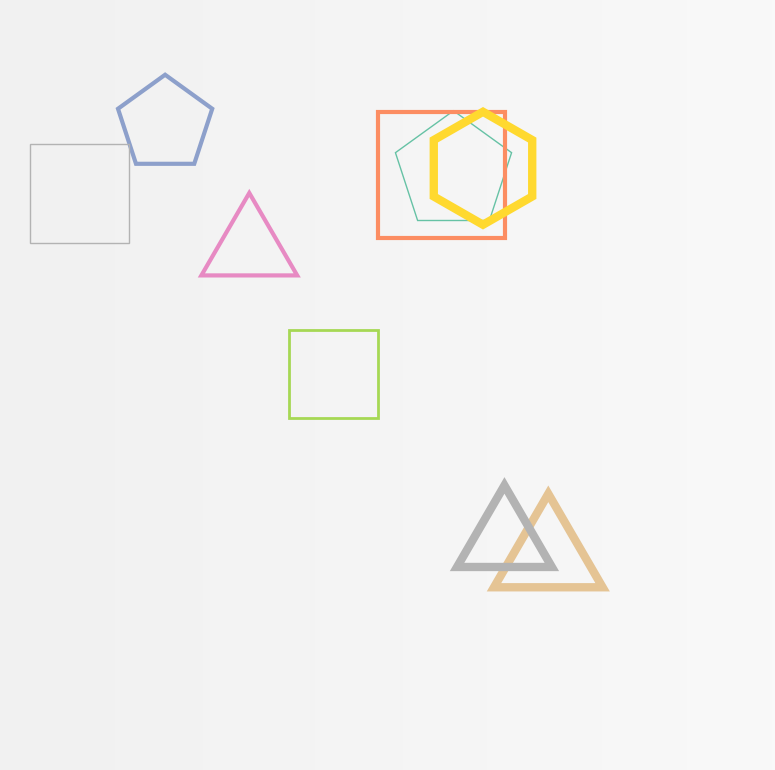[{"shape": "pentagon", "thickness": 0.5, "radius": 0.39, "center": [0.585, 0.777]}, {"shape": "square", "thickness": 1.5, "radius": 0.41, "center": [0.57, 0.772]}, {"shape": "pentagon", "thickness": 1.5, "radius": 0.32, "center": [0.213, 0.839]}, {"shape": "triangle", "thickness": 1.5, "radius": 0.36, "center": [0.322, 0.678]}, {"shape": "square", "thickness": 1, "radius": 0.29, "center": [0.431, 0.514]}, {"shape": "hexagon", "thickness": 3, "radius": 0.37, "center": [0.623, 0.781]}, {"shape": "triangle", "thickness": 3, "radius": 0.4, "center": [0.707, 0.278]}, {"shape": "square", "thickness": 0.5, "radius": 0.32, "center": [0.103, 0.749]}, {"shape": "triangle", "thickness": 3, "radius": 0.35, "center": [0.651, 0.299]}]